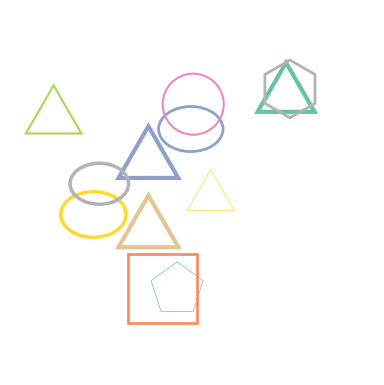[{"shape": "triangle", "thickness": 3, "radius": 0.43, "center": [0.743, 0.752]}, {"shape": "pentagon", "thickness": 0.5, "radius": 0.36, "center": [0.46, 0.249]}, {"shape": "square", "thickness": 2, "radius": 0.45, "center": [0.422, 0.251]}, {"shape": "triangle", "thickness": 3, "radius": 0.45, "center": [0.385, 0.583]}, {"shape": "oval", "thickness": 2, "radius": 0.42, "center": [0.496, 0.665]}, {"shape": "circle", "thickness": 1.5, "radius": 0.4, "center": [0.502, 0.729]}, {"shape": "triangle", "thickness": 1.5, "radius": 0.42, "center": [0.139, 0.695]}, {"shape": "triangle", "thickness": 0.5, "radius": 0.35, "center": [0.547, 0.488]}, {"shape": "oval", "thickness": 2.5, "radius": 0.42, "center": [0.243, 0.443]}, {"shape": "triangle", "thickness": 3, "radius": 0.45, "center": [0.386, 0.403]}, {"shape": "oval", "thickness": 2.5, "radius": 0.38, "center": [0.258, 0.523]}, {"shape": "hexagon", "thickness": 2, "radius": 0.38, "center": [0.753, 0.769]}]